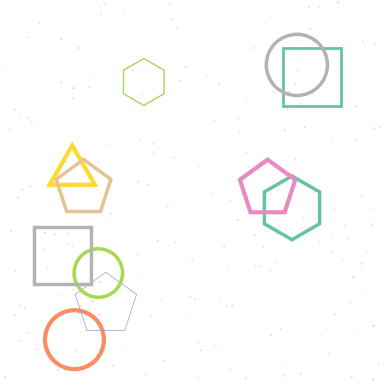[{"shape": "square", "thickness": 2, "radius": 0.38, "center": [0.811, 0.8]}, {"shape": "hexagon", "thickness": 2.5, "radius": 0.41, "center": [0.758, 0.46]}, {"shape": "circle", "thickness": 3, "radius": 0.38, "center": [0.193, 0.118]}, {"shape": "pentagon", "thickness": 0.5, "radius": 0.42, "center": [0.275, 0.209]}, {"shape": "pentagon", "thickness": 3, "radius": 0.38, "center": [0.695, 0.51]}, {"shape": "circle", "thickness": 2.5, "radius": 0.32, "center": [0.255, 0.291]}, {"shape": "hexagon", "thickness": 1, "radius": 0.3, "center": [0.373, 0.787]}, {"shape": "triangle", "thickness": 3, "radius": 0.34, "center": [0.188, 0.554]}, {"shape": "pentagon", "thickness": 2.5, "radius": 0.37, "center": [0.217, 0.511]}, {"shape": "square", "thickness": 2.5, "radius": 0.37, "center": [0.162, 0.336]}, {"shape": "circle", "thickness": 2.5, "radius": 0.4, "center": [0.771, 0.831]}]